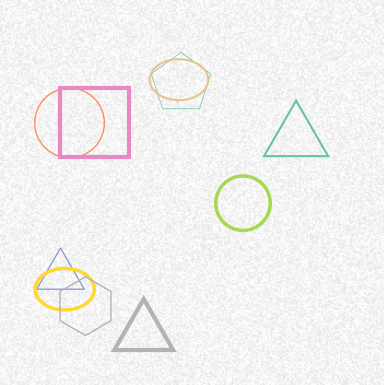[{"shape": "pentagon", "thickness": 0.5, "radius": 0.41, "center": [0.47, 0.783]}, {"shape": "triangle", "thickness": 1.5, "radius": 0.48, "center": [0.769, 0.643]}, {"shape": "circle", "thickness": 1, "radius": 0.45, "center": [0.181, 0.681]}, {"shape": "triangle", "thickness": 1, "radius": 0.36, "center": [0.157, 0.284]}, {"shape": "square", "thickness": 3, "radius": 0.45, "center": [0.244, 0.682]}, {"shape": "circle", "thickness": 2.5, "radius": 0.35, "center": [0.631, 0.472]}, {"shape": "oval", "thickness": 2.5, "radius": 0.38, "center": [0.168, 0.249]}, {"shape": "oval", "thickness": 1.5, "radius": 0.38, "center": [0.465, 0.793]}, {"shape": "hexagon", "thickness": 1, "radius": 0.38, "center": [0.222, 0.205]}, {"shape": "triangle", "thickness": 3, "radius": 0.44, "center": [0.373, 0.135]}]